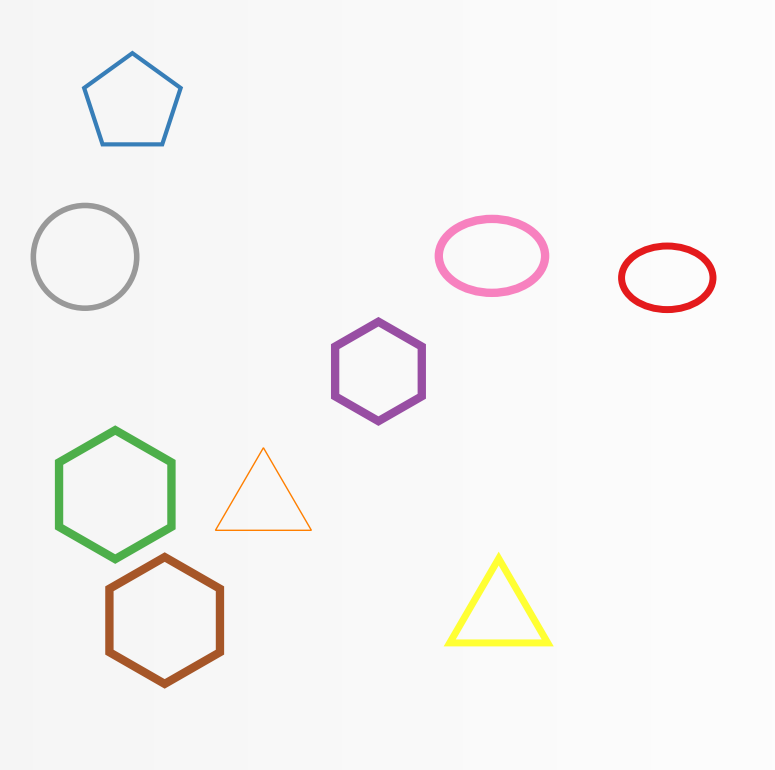[{"shape": "oval", "thickness": 2.5, "radius": 0.29, "center": [0.861, 0.639]}, {"shape": "pentagon", "thickness": 1.5, "radius": 0.33, "center": [0.171, 0.865]}, {"shape": "hexagon", "thickness": 3, "radius": 0.42, "center": [0.149, 0.358]}, {"shape": "hexagon", "thickness": 3, "radius": 0.32, "center": [0.488, 0.518]}, {"shape": "triangle", "thickness": 0.5, "radius": 0.36, "center": [0.34, 0.347]}, {"shape": "triangle", "thickness": 2.5, "radius": 0.37, "center": [0.643, 0.202]}, {"shape": "hexagon", "thickness": 3, "radius": 0.41, "center": [0.213, 0.194]}, {"shape": "oval", "thickness": 3, "radius": 0.34, "center": [0.635, 0.668]}, {"shape": "circle", "thickness": 2, "radius": 0.33, "center": [0.11, 0.666]}]